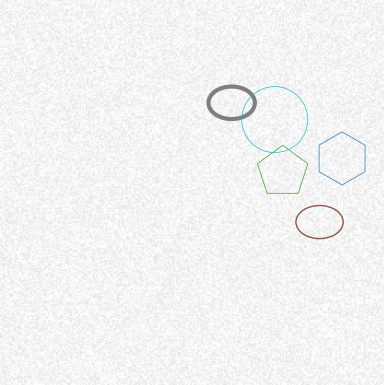[{"shape": "hexagon", "thickness": 0.5, "radius": 0.34, "center": [0.888, 0.589]}, {"shape": "pentagon", "thickness": 0.5, "radius": 0.34, "center": [0.734, 0.554]}, {"shape": "oval", "thickness": 1, "radius": 0.31, "center": [0.83, 0.423]}, {"shape": "oval", "thickness": 3, "radius": 0.3, "center": [0.602, 0.733]}, {"shape": "circle", "thickness": 0.5, "radius": 0.43, "center": [0.714, 0.689]}]